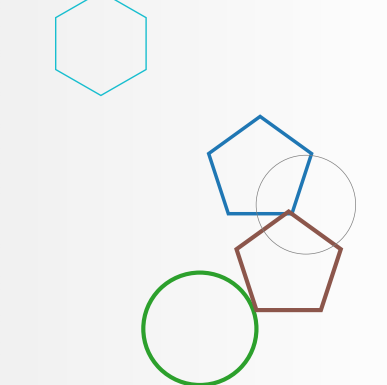[{"shape": "pentagon", "thickness": 2.5, "radius": 0.7, "center": [0.671, 0.558]}, {"shape": "circle", "thickness": 3, "radius": 0.73, "center": [0.516, 0.146]}, {"shape": "pentagon", "thickness": 3, "radius": 0.71, "center": [0.745, 0.309]}, {"shape": "circle", "thickness": 0.5, "radius": 0.64, "center": [0.789, 0.468]}, {"shape": "hexagon", "thickness": 1, "radius": 0.67, "center": [0.26, 0.887]}]